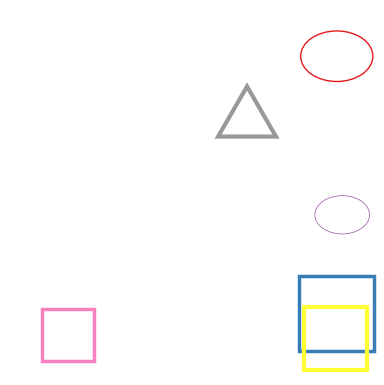[{"shape": "oval", "thickness": 1, "radius": 0.47, "center": [0.875, 0.854]}, {"shape": "square", "thickness": 2.5, "radius": 0.48, "center": [0.874, 0.185]}, {"shape": "oval", "thickness": 0.5, "radius": 0.36, "center": [0.889, 0.442]}, {"shape": "square", "thickness": 3, "radius": 0.41, "center": [0.871, 0.121]}, {"shape": "square", "thickness": 2.5, "radius": 0.34, "center": [0.178, 0.129]}, {"shape": "triangle", "thickness": 3, "radius": 0.43, "center": [0.642, 0.689]}]